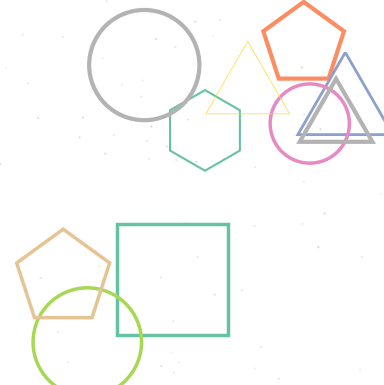[{"shape": "hexagon", "thickness": 1.5, "radius": 0.52, "center": [0.532, 0.661]}, {"shape": "square", "thickness": 2.5, "radius": 0.72, "center": [0.447, 0.275]}, {"shape": "pentagon", "thickness": 3, "radius": 0.55, "center": [0.789, 0.885]}, {"shape": "triangle", "thickness": 2, "radius": 0.71, "center": [0.897, 0.722]}, {"shape": "circle", "thickness": 2.5, "radius": 0.51, "center": [0.805, 0.679]}, {"shape": "circle", "thickness": 2.5, "radius": 0.7, "center": [0.227, 0.112]}, {"shape": "triangle", "thickness": 0.5, "radius": 0.63, "center": [0.643, 0.767]}, {"shape": "pentagon", "thickness": 2.5, "radius": 0.63, "center": [0.164, 0.278]}, {"shape": "triangle", "thickness": 3, "radius": 0.55, "center": [0.873, 0.686]}, {"shape": "circle", "thickness": 3, "radius": 0.72, "center": [0.375, 0.831]}]